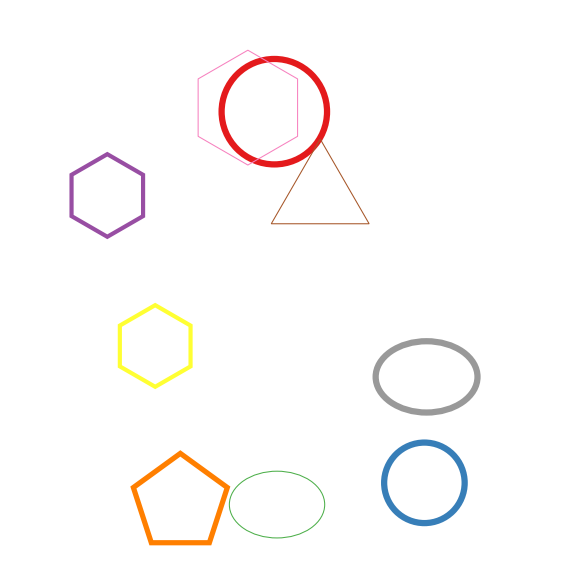[{"shape": "circle", "thickness": 3, "radius": 0.46, "center": [0.475, 0.806]}, {"shape": "circle", "thickness": 3, "radius": 0.35, "center": [0.735, 0.163]}, {"shape": "oval", "thickness": 0.5, "radius": 0.41, "center": [0.48, 0.125]}, {"shape": "hexagon", "thickness": 2, "radius": 0.36, "center": [0.186, 0.661]}, {"shape": "pentagon", "thickness": 2.5, "radius": 0.43, "center": [0.312, 0.129]}, {"shape": "hexagon", "thickness": 2, "radius": 0.35, "center": [0.269, 0.4]}, {"shape": "triangle", "thickness": 0.5, "radius": 0.49, "center": [0.554, 0.661]}, {"shape": "hexagon", "thickness": 0.5, "radius": 0.5, "center": [0.429, 0.813]}, {"shape": "oval", "thickness": 3, "radius": 0.44, "center": [0.739, 0.347]}]